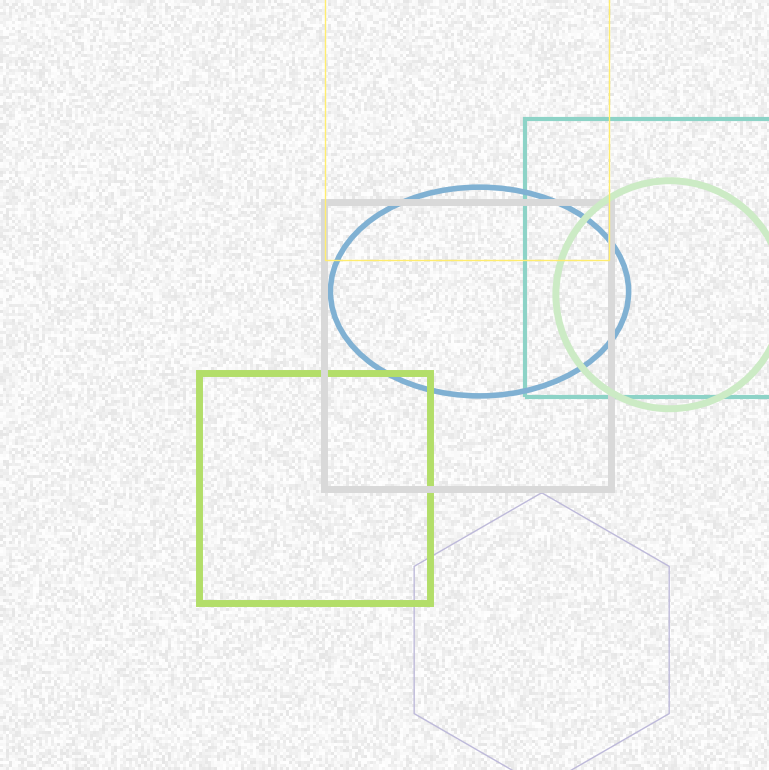[{"shape": "square", "thickness": 1.5, "radius": 0.9, "center": [0.862, 0.665]}, {"shape": "hexagon", "thickness": 0.5, "radius": 0.96, "center": [0.703, 0.169]}, {"shape": "oval", "thickness": 2, "radius": 0.97, "center": [0.623, 0.621]}, {"shape": "square", "thickness": 2.5, "radius": 0.75, "center": [0.408, 0.367]}, {"shape": "square", "thickness": 2.5, "radius": 0.93, "center": [0.607, 0.551]}, {"shape": "circle", "thickness": 2.5, "radius": 0.74, "center": [0.87, 0.617]}, {"shape": "square", "thickness": 0.5, "radius": 0.92, "center": [0.606, 0.846]}]